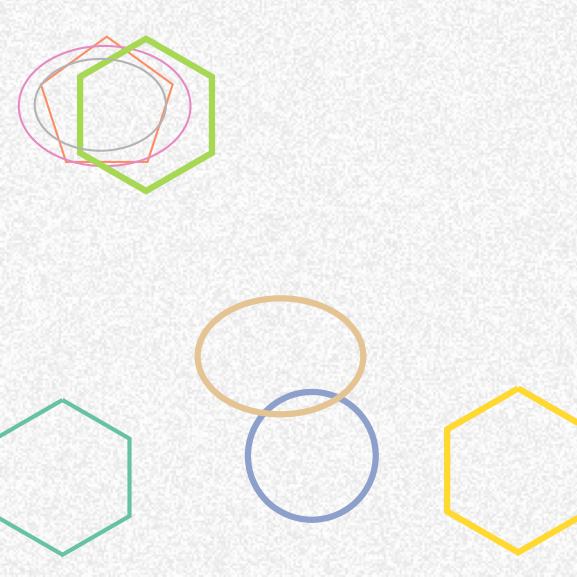[{"shape": "hexagon", "thickness": 2, "radius": 0.67, "center": [0.108, 0.173]}, {"shape": "pentagon", "thickness": 1, "radius": 0.6, "center": [0.185, 0.816]}, {"shape": "circle", "thickness": 3, "radius": 0.55, "center": [0.54, 0.21]}, {"shape": "oval", "thickness": 1, "radius": 0.74, "center": [0.181, 0.815]}, {"shape": "hexagon", "thickness": 3, "radius": 0.66, "center": [0.253, 0.8]}, {"shape": "hexagon", "thickness": 3, "radius": 0.71, "center": [0.897, 0.185]}, {"shape": "oval", "thickness": 3, "radius": 0.72, "center": [0.486, 0.382]}, {"shape": "oval", "thickness": 1, "radius": 0.57, "center": [0.174, 0.818]}]